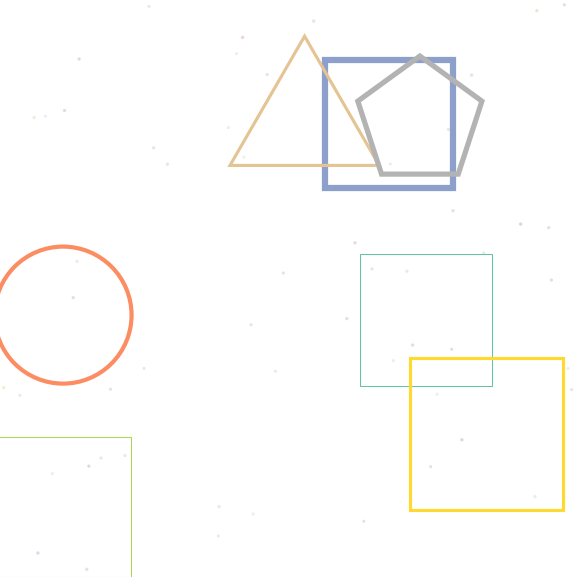[{"shape": "square", "thickness": 0.5, "radius": 0.57, "center": [0.737, 0.444]}, {"shape": "circle", "thickness": 2, "radius": 0.59, "center": [0.109, 0.454]}, {"shape": "square", "thickness": 3, "radius": 0.56, "center": [0.674, 0.784]}, {"shape": "square", "thickness": 0.5, "radius": 0.61, "center": [0.106, 0.121]}, {"shape": "square", "thickness": 1.5, "radius": 0.66, "center": [0.842, 0.248]}, {"shape": "triangle", "thickness": 1.5, "radius": 0.75, "center": [0.527, 0.787]}, {"shape": "pentagon", "thickness": 2.5, "radius": 0.56, "center": [0.727, 0.789]}]